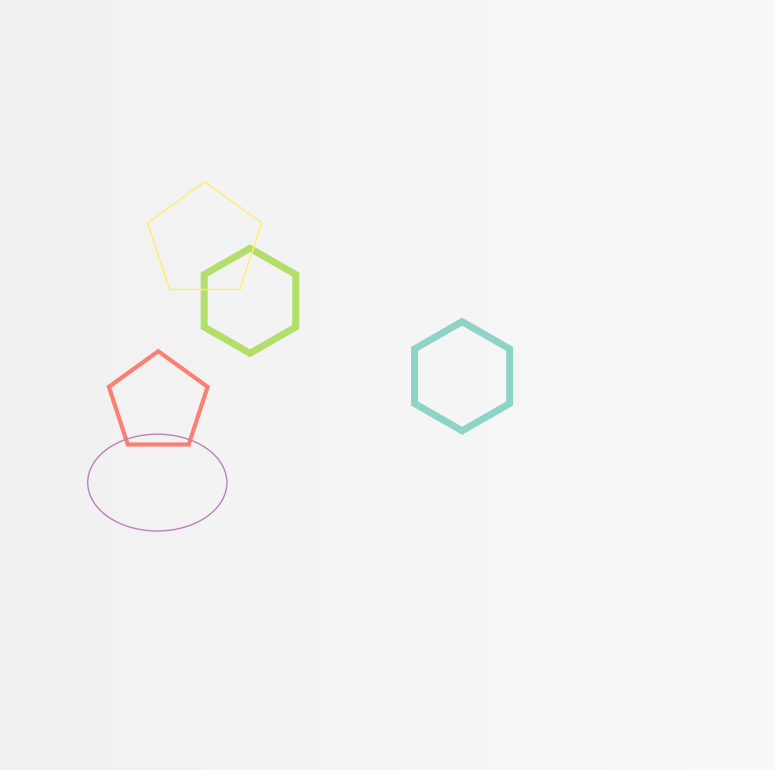[{"shape": "hexagon", "thickness": 2.5, "radius": 0.35, "center": [0.596, 0.511]}, {"shape": "pentagon", "thickness": 1.5, "radius": 0.33, "center": [0.204, 0.477]}, {"shape": "hexagon", "thickness": 2.5, "radius": 0.34, "center": [0.323, 0.609]}, {"shape": "oval", "thickness": 0.5, "radius": 0.45, "center": [0.203, 0.373]}, {"shape": "pentagon", "thickness": 0.5, "radius": 0.39, "center": [0.264, 0.687]}]